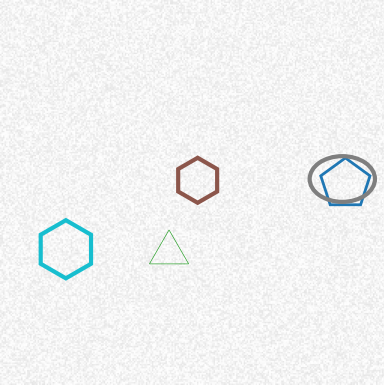[{"shape": "pentagon", "thickness": 2, "radius": 0.34, "center": [0.897, 0.523]}, {"shape": "triangle", "thickness": 0.5, "radius": 0.29, "center": [0.439, 0.344]}, {"shape": "hexagon", "thickness": 3, "radius": 0.29, "center": [0.513, 0.532]}, {"shape": "oval", "thickness": 3, "radius": 0.42, "center": [0.889, 0.535]}, {"shape": "hexagon", "thickness": 3, "radius": 0.38, "center": [0.171, 0.353]}]